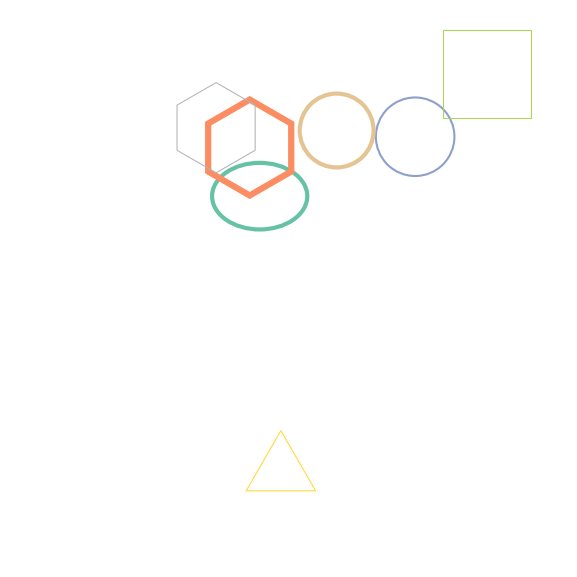[{"shape": "oval", "thickness": 2, "radius": 0.41, "center": [0.45, 0.659]}, {"shape": "hexagon", "thickness": 3, "radius": 0.42, "center": [0.432, 0.744]}, {"shape": "circle", "thickness": 1, "radius": 0.34, "center": [0.719, 0.762]}, {"shape": "square", "thickness": 0.5, "radius": 0.38, "center": [0.844, 0.871]}, {"shape": "triangle", "thickness": 0.5, "radius": 0.35, "center": [0.486, 0.184]}, {"shape": "circle", "thickness": 2, "radius": 0.32, "center": [0.583, 0.773]}, {"shape": "hexagon", "thickness": 0.5, "radius": 0.39, "center": [0.374, 0.778]}]